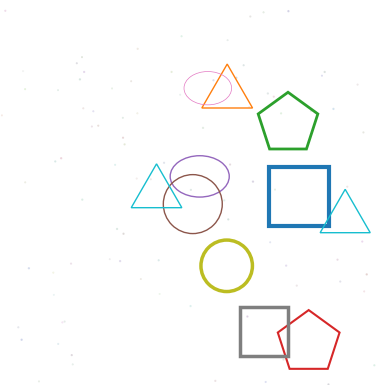[{"shape": "square", "thickness": 3, "radius": 0.38, "center": [0.777, 0.49]}, {"shape": "triangle", "thickness": 1, "radius": 0.38, "center": [0.59, 0.758]}, {"shape": "pentagon", "thickness": 2, "radius": 0.41, "center": [0.748, 0.679]}, {"shape": "pentagon", "thickness": 1.5, "radius": 0.42, "center": [0.802, 0.11]}, {"shape": "oval", "thickness": 1, "radius": 0.38, "center": [0.519, 0.542]}, {"shape": "circle", "thickness": 1, "radius": 0.38, "center": [0.501, 0.47]}, {"shape": "oval", "thickness": 0.5, "radius": 0.31, "center": [0.54, 0.771]}, {"shape": "square", "thickness": 2.5, "radius": 0.31, "center": [0.685, 0.139]}, {"shape": "circle", "thickness": 2.5, "radius": 0.33, "center": [0.589, 0.31]}, {"shape": "triangle", "thickness": 1, "radius": 0.38, "center": [0.897, 0.433]}, {"shape": "triangle", "thickness": 1, "radius": 0.38, "center": [0.407, 0.498]}]